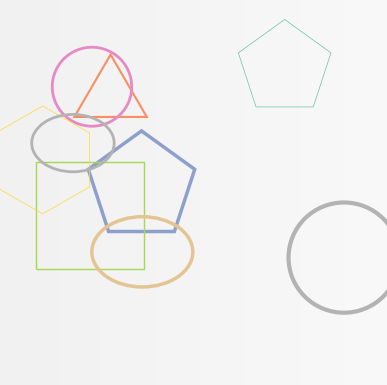[{"shape": "pentagon", "thickness": 0.5, "radius": 0.63, "center": [0.735, 0.824]}, {"shape": "triangle", "thickness": 1.5, "radius": 0.54, "center": [0.285, 0.75]}, {"shape": "pentagon", "thickness": 2.5, "radius": 0.72, "center": [0.365, 0.516]}, {"shape": "circle", "thickness": 2, "radius": 0.51, "center": [0.237, 0.775]}, {"shape": "square", "thickness": 1, "radius": 0.7, "center": [0.233, 0.441]}, {"shape": "hexagon", "thickness": 0.5, "radius": 0.7, "center": [0.11, 0.585]}, {"shape": "oval", "thickness": 2.5, "radius": 0.65, "center": [0.367, 0.346]}, {"shape": "oval", "thickness": 2, "radius": 0.53, "center": [0.188, 0.628]}, {"shape": "circle", "thickness": 3, "radius": 0.72, "center": [0.888, 0.331]}]